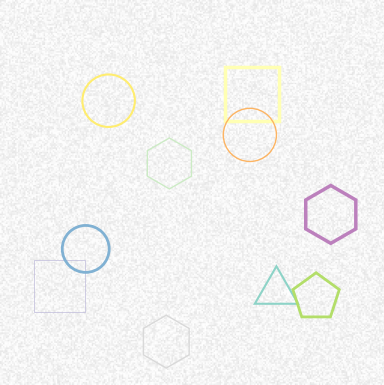[{"shape": "triangle", "thickness": 1.5, "radius": 0.32, "center": [0.718, 0.243]}, {"shape": "square", "thickness": 2.5, "radius": 0.35, "center": [0.654, 0.756]}, {"shape": "square", "thickness": 0.5, "radius": 0.34, "center": [0.155, 0.257]}, {"shape": "circle", "thickness": 2, "radius": 0.3, "center": [0.223, 0.353]}, {"shape": "circle", "thickness": 1, "radius": 0.35, "center": [0.649, 0.65]}, {"shape": "pentagon", "thickness": 2, "radius": 0.32, "center": [0.821, 0.228]}, {"shape": "hexagon", "thickness": 1, "radius": 0.34, "center": [0.432, 0.113]}, {"shape": "hexagon", "thickness": 2.5, "radius": 0.38, "center": [0.859, 0.443]}, {"shape": "hexagon", "thickness": 1, "radius": 0.33, "center": [0.44, 0.575]}, {"shape": "circle", "thickness": 1.5, "radius": 0.34, "center": [0.282, 0.738]}]